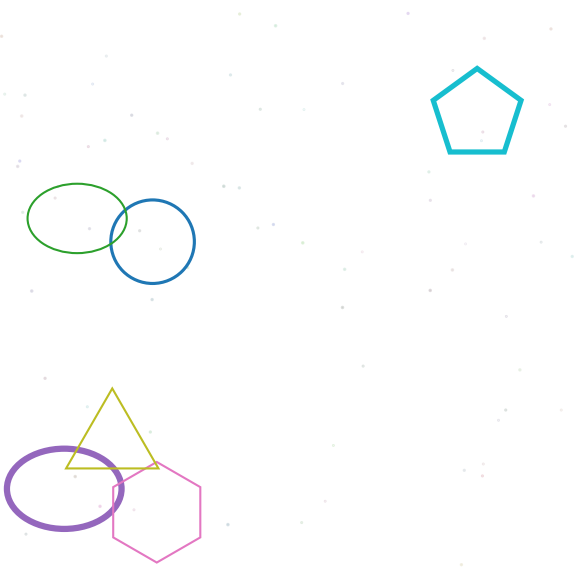[{"shape": "circle", "thickness": 1.5, "radius": 0.36, "center": [0.264, 0.581]}, {"shape": "oval", "thickness": 1, "radius": 0.43, "center": [0.134, 0.621]}, {"shape": "oval", "thickness": 3, "radius": 0.5, "center": [0.111, 0.153]}, {"shape": "hexagon", "thickness": 1, "radius": 0.44, "center": [0.271, 0.112]}, {"shape": "triangle", "thickness": 1, "radius": 0.46, "center": [0.194, 0.234]}, {"shape": "pentagon", "thickness": 2.5, "radius": 0.4, "center": [0.826, 0.801]}]